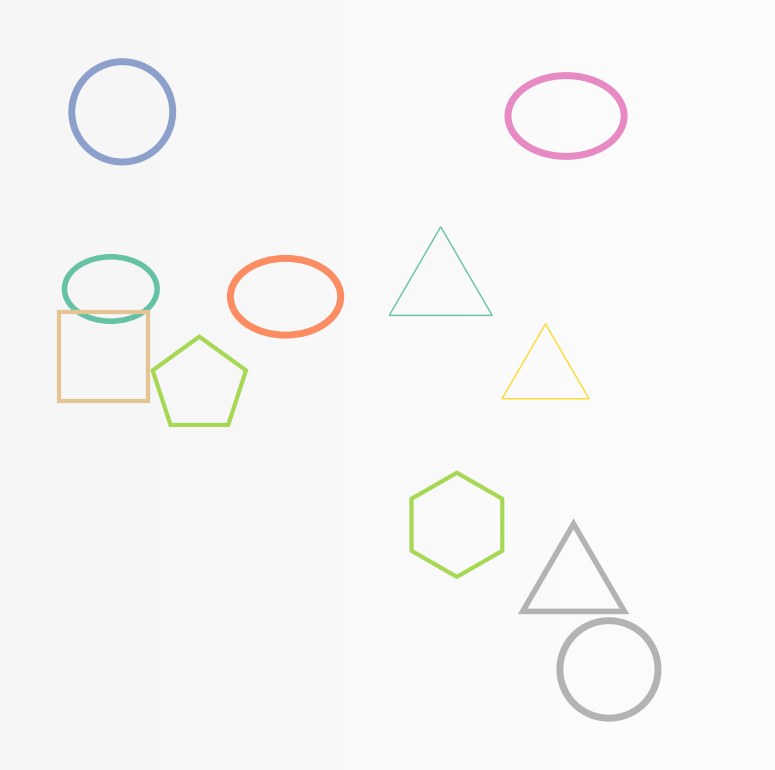[{"shape": "triangle", "thickness": 0.5, "radius": 0.38, "center": [0.569, 0.629]}, {"shape": "oval", "thickness": 2, "radius": 0.3, "center": [0.143, 0.625]}, {"shape": "oval", "thickness": 2.5, "radius": 0.36, "center": [0.368, 0.615]}, {"shape": "circle", "thickness": 2.5, "radius": 0.33, "center": [0.158, 0.855]}, {"shape": "oval", "thickness": 2.5, "radius": 0.37, "center": [0.73, 0.849]}, {"shape": "hexagon", "thickness": 1.5, "radius": 0.34, "center": [0.59, 0.318]}, {"shape": "pentagon", "thickness": 1.5, "radius": 0.32, "center": [0.257, 0.499]}, {"shape": "triangle", "thickness": 0.5, "radius": 0.32, "center": [0.704, 0.515]}, {"shape": "square", "thickness": 1.5, "radius": 0.29, "center": [0.133, 0.537]}, {"shape": "triangle", "thickness": 2, "radius": 0.38, "center": [0.74, 0.244]}, {"shape": "circle", "thickness": 2.5, "radius": 0.32, "center": [0.786, 0.131]}]